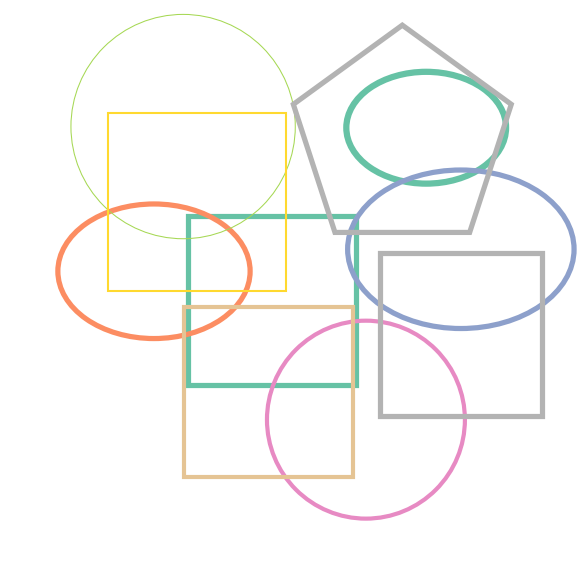[{"shape": "oval", "thickness": 3, "radius": 0.69, "center": [0.738, 0.778]}, {"shape": "square", "thickness": 2.5, "radius": 0.73, "center": [0.471, 0.478]}, {"shape": "oval", "thickness": 2.5, "radius": 0.83, "center": [0.267, 0.529]}, {"shape": "oval", "thickness": 2.5, "radius": 0.98, "center": [0.798, 0.568]}, {"shape": "circle", "thickness": 2, "radius": 0.86, "center": [0.634, 0.272]}, {"shape": "circle", "thickness": 0.5, "radius": 0.97, "center": [0.317, 0.78]}, {"shape": "square", "thickness": 1, "radius": 0.77, "center": [0.342, 0.649]}, {"shape": "square", "thickness": 2, "radius": 0.74, "center": [0.465, 0.32]}, {"shape": "square", "thickness": 2.5, "radius": 0.7, "center": [0.798, 0.42]}, {"shape": "pentagon", "thickness": 2.5, "radius": 0.99, "center": [0.697, 0.757]}]